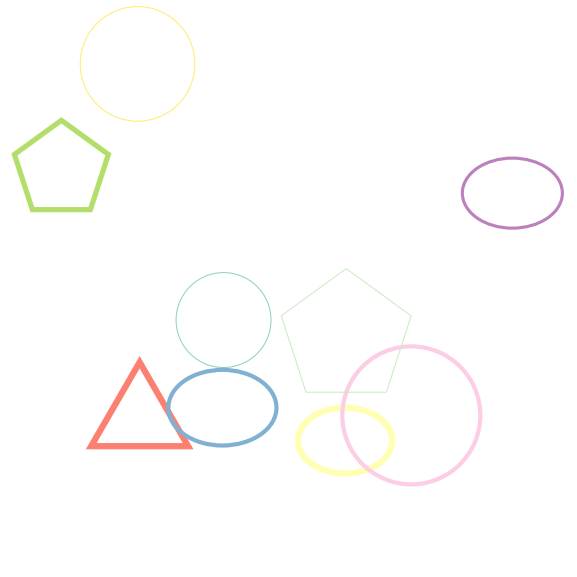[{"shape": "circle", "thickness": 0.5, "radius": 0.41, "center": [0.387, 0.445]}, {"shape": "oval", "thickness": 3, "radius": 0.41, "center": [0.598, 0.236]}, {"shape": "triangle", "thickness": 3, "radius": 0.48, "center": [0.242, 0.275]}, {"shape": "oval", "thickness": 2, "radius": 0.47, "center": [0.385, 0.293]}, {"shape": "pentagon", "thickness": 2.5, "radius": 0.43, "center": [0.106, 0.705]}, {"shape": "circle", "thickness": 2, "radius": 0.6, "center": [0.712, 0.28]}, {"shape": "oval", "thickness": 1.5, "radius": 0.43, "center": [0.887, 0.665]}, {"shape": "pentagon", "thickness": 0.5, "radius": 0.59, "center": [0.6, 0.416]}, {"shape": "circle", "thickness": 0.5, "radius": 0.5, "center": [0.238, 0.888]}]